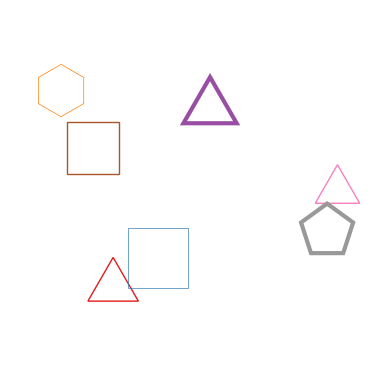[{"shape": "triangle", "thickness": 1, "radius": 0.38, "center": [0.294, 0.256]}, {"shape": "square", "thickness": 0.5, "radius": 0.39, "center": [0.411, 0.329]}, {"shape": "triangle", "thickness": 3, "radius": 0.4, "center": [0.546, 0.72]}, {"shape": "hexagon", "thickness": 0.5, "radius": 0.34, "center": [0.159, 0.765]}, {"shape": "square", "thickness": 1, "radius": 0.34, "center": [0.241, 0.615]}, {"shape": "triangle", "thickness": 1, "radius": 0.33, "center": [0.877, 0.505]}, {"shape": "pentagon", "thickness": 3, "radius": 0.36, "center": [0.85, 0.4]}]